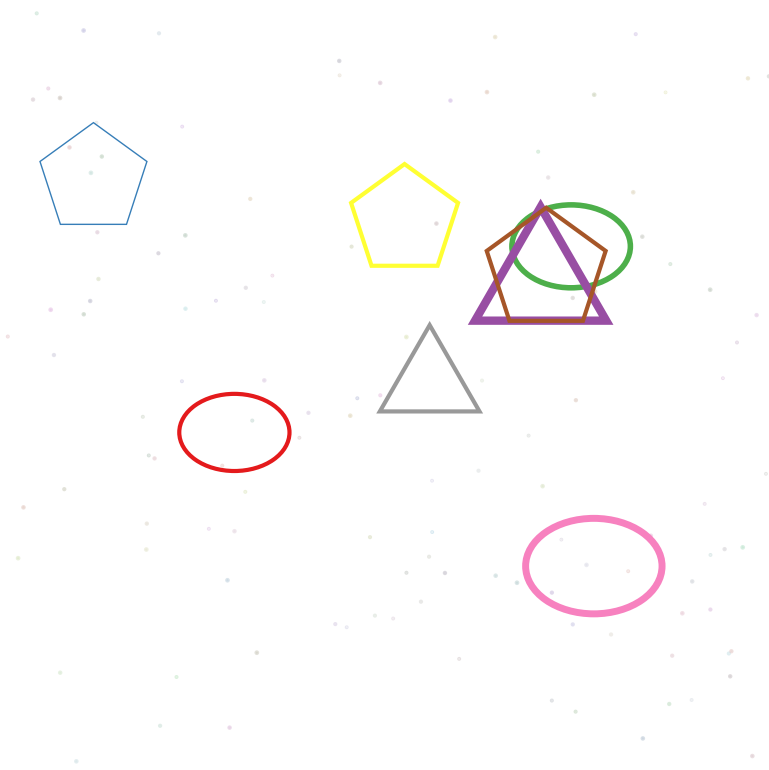[{"shape": "oval", "thickness": 1.5, "radius": 0.36, "center": [0.304, 0.438]}, {"shape": "pentagon", "thickness": 0.5, "radius": 0.36, "center": [0.121, 0.768]}, {"shape": "oval", "thickness": 2, "radius": 0.38, "center": [0.742, 0.68]}, {"shape": "triangle", "thickness": 3, "radius": 0.49, "center": [0.702, 0.633]}, {"shape": "pentagon", "thickness": 1.5, "radius": 0.37, "center": [0.525, 0.714]}, {"shape": "pentagon", "thickness": 1.5, "radius": 0.41, "center": [0.709, 0.649]}, {"shape": "oval", "thickness": 2.5, "radius": 0.44, "center": [0.771, 0.265]}, {"shape": "triangle", "thickness": 1.5, "radius": 0.37, "center": [0.558, 0.503]}]